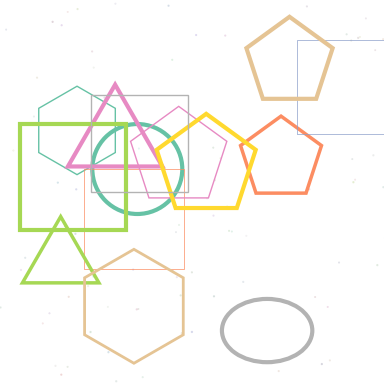[{"shape": "hexagon", "thickness": 1, "radius": 0.57, "center": [0.2, 0.661]}, {"shape": "circle", "thickness": 3, "radius": 0.58, "center": [0.357, 0.561]}, {"shape": "square", "thickness": 0.5, "radius": 0.65, "center": [0.349, 0.432]}, {"shape": "pentagon", "thickness": 2.5, "radius": 0.55, "center": [0.73, 0.588]}, {"shape": "square", "thickness": 0.5, "radius": 0.61, "center": [0.893, 0.774]}, {"shape": "pentagon", "thickness": 1, "radius": 0.66, "center": [0.464, 0.592]}, {"shape": "triangle", "thickness": 3, "radius": 0.71, "center": [0.299, 0.638]}, {"shape": "square", "thickness": 3, "radius": 0.69, "center": [0.189, 0.54]}, {"shape": "triangle", "thickness": 2.5, "radius": 0.57, "center": [0.158, 0.323]}, {"shape": "pentagon", "thickness": 3, "radius": 0.68, "center": [0.536, 0.569]}, {"shape": "hexagon", "thickness": 2, "radius": 0.74, "center": [0.348, 0.204]}, {"shape": "pentagon", "thickness": 3, "radius": 0.59, "center": [0.752, 0.839]}, {"shape": "square", "thickness": 1, "radius": 0.63, "center": [0.363, 0.626]}, {"shape": "oval", "thickness": 3, "radius": 0.59, "center": [0.694, 0.141]}]